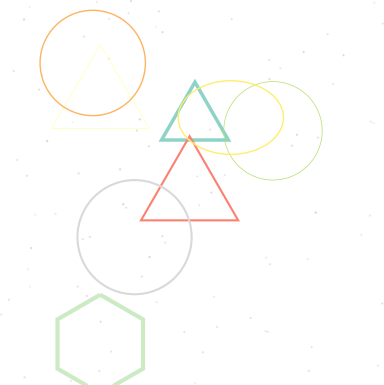[{"shape": "triangle", "thickness": 2.5, "radius": 0.5, "center": [0.506, 0.686]}, {"shape": "triangle", "thickness": 0.5, "radius": 0.73, "center": [0.261, 0.739]}, {"shape": "triangle", "thickness": 1.5, "radius": 0.73, "center": [0.492, 0.501]}, {"shape": "circle", "thickness": 1, "radius": 0.68, "center": [0.241, 0.836]}, {"shape": "circle", "thickness": 0.5, "radius": 0.64, "center": [0.709, 0.66]}, {"shape": "circle", "thickness": 1.5, "radius": 0.74, "center": [0.349, 0.384]}, {"shape": "hexagon", "thickness": 3, "radius": 0.64, "center": [0.26, 0.106]}, {"shape": "oval", "thickness": 1, "radius": 0.68, "center": [0.6, 0.695]}]